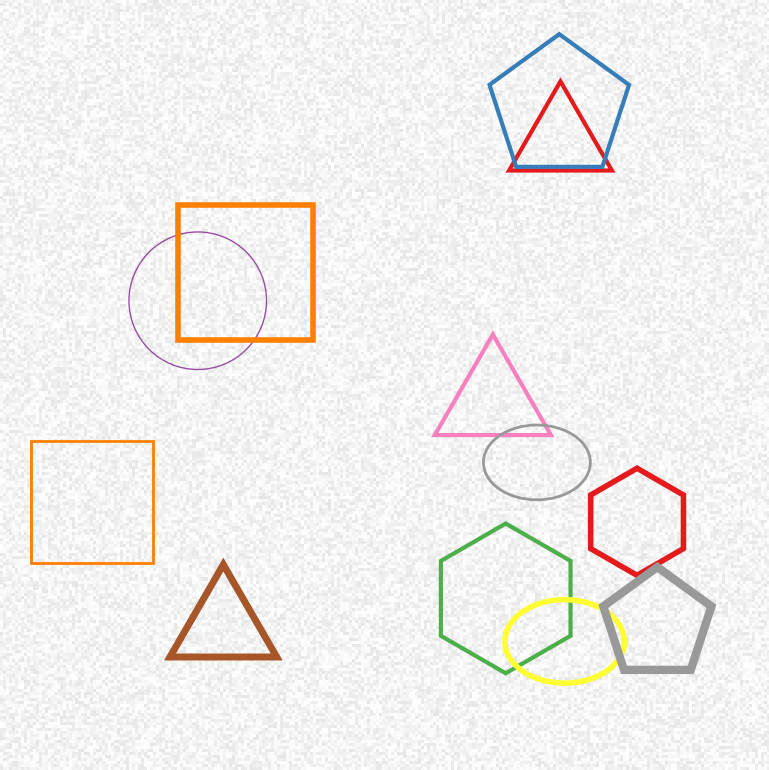[{"shape": "triangle", "thickness": 1.5, "radius": 0.39, "center": [0.728, 0.817]}, {"shape": "hexagon", "thickness": 2, "radius": 0.35, "center": [0.827, 0.322]}, {"shape": "pentagon", "thickness": 1.5, "radius": 0.48, "center": [0.726, 0.86]}, {"shape": "hexagon", "thickness": 1.5, "radius": 0.49, "center": [0.657, 0.223]}, {"shape": "circle", "thickness": 0.5, "radius": 0.45, "center": [0.257, 0.609]}, {"shape": "square", "thickness": 2, "radius": 0.44, "center": [0.319, 0.646]}, {"shape": "square", "thickness": 1, "radius": 0.39, "center": [0.119, 0.348]}, {"shape": "oval", "thickness": 2, "radius": 0.39, "center": [0.733, 0.167]}, {"shape": "triangle", "thickness": 2.5, "radius": 0.4, "center": [0.29, 0.187]}, {"shape": "triangle", "thickness": 1.5, "radius": 0.44, "center": [0.64, 0.478]}, {"shape": "pentagon", "thickness": 3, "radius": 0.37, "center": [0.854, 0.19]}, {"shape": "oval", "thickness": 1, "radius": 0.35, "center": [0.697, 0.399]}]